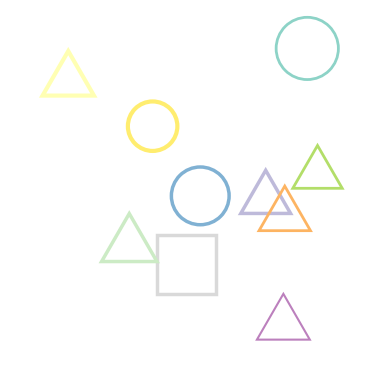[{"shape": "circle", "thickness": 2, "radius": 0.4, "center": [0.798, 0.874]}, {"shape": "triangle", "thickness": 3, "radius": 0.39, "center": [0.177, 0.79]}, {"shape": "triangle", "thickness": 2.5, "radius": 0.37, "center": [0.69, 0.483]}, {"shape": "circle", "thickness": 2.5, "radius": 0.37, "center": [0.52, 0.491]}, {"shape": "triangle", "thickness": 2, "radius": 0.39, "center": [0.74, 0.439]}, {"shape": "triangle", "thickness": 2, "radius": 0.37, "center": [0.825, 0.548]}, {"shape": "square", "thickness": 2.5, "radius": 0.38, "center": [0.484, 0.313]}, {"shape": "triangle", "thickness": 1.5, "radius": 0.4, "center": [0.736, 0.157]}, {"shape": "triangle", "thickness": 2.5, "radius": 0.42, "center": [0.336, 0.362]}, {"shape": "circle", "thickness": 3, "radius": 0.32, "center": [0.396, 0.672]}]